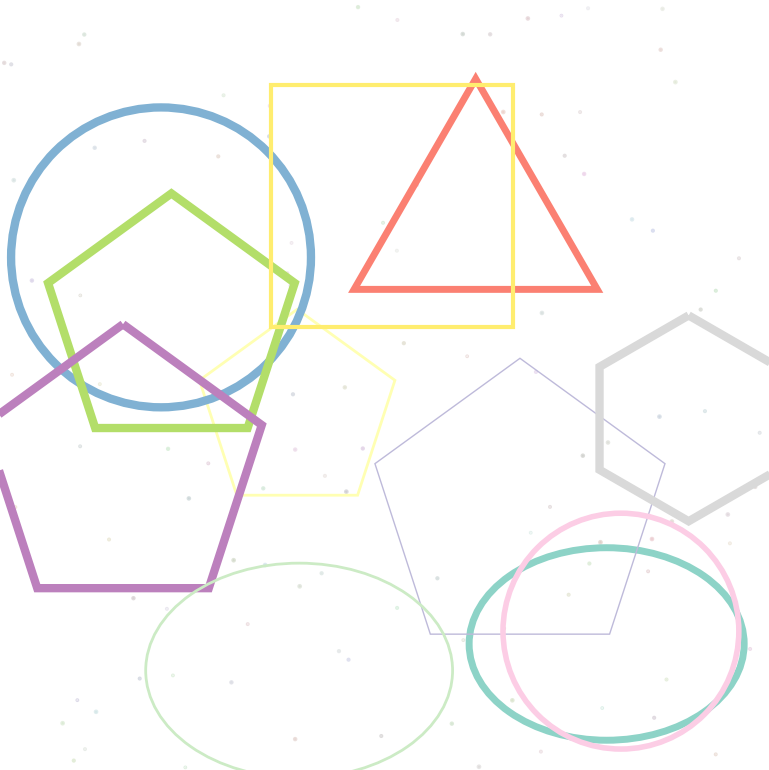[{"shape": "oval", "thickness": 2.5, "radius": 0.89, "center": [0.788, 0.164]}, {"shape": "pentagon", "thickness": 1, "radius": 0.67, "center": [0.386, 0.465]}, {"shape": "pentagon", "thickness": 0.5, "radius": 0.99, "center": [0.675, 0.337]}, {"shape": "triangle", "thickness": 2.5, "radius": 0.91, "center": [0.618, 0.715]}, {"shape": "circle", "thickness": 3, "radius": 0.97, "center": [0.209, 0.666]}, {"shape": "pentagon", "thickness": 3, "radius": 0.84, "center": [0.223, 0.58]}, {"shape": "circle", "thickness": 2, "radius": 0.77, "center": [0.806, 0.18]}, {"shape": "hexagon", "thickness": 3, "radius": 0.67, "center": [0.894, 0.457]}, {"shape": "pentagon", "thickness": 3, "radius": 0.95, "center": [0.16, 0.389]}, {"shape": "oval", "thickness": 1, "radius": 1.0, "center": [0.388, 0.129]}, {"shape": "square", "thickness": 1.5, "radius": 0.78, "center": [0.509, 0.732]}]